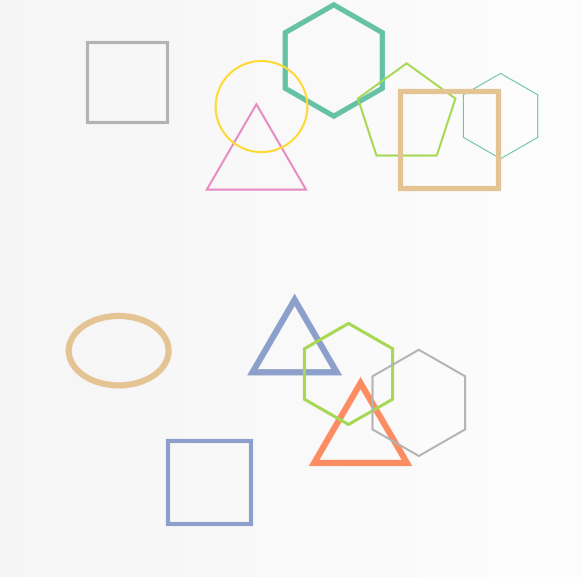[{"shape": "hexagon", "thickness": 2.5, "radius": 0.48, "center": [0.574, 0.894]}, {"shape": "hexagon", "thickness": 0.5, "radius": 0.37, "center": [0.861, 0.798]}, {"shape": "triangle", "thickness": 3, "radius": 0.46, "center": [0.62, 0.244]}, {"shape": "triangle", "thickness": 3, "radius": 0.42, "center": [0.507, 0.396]}, {"shape": "square", "thickness": 2, "radius": 0.36, "center": [0.361, 0.164]}, {"shape": "triangle", "thickness": 1, "radius": 0.49, "center": [0.441, 0.72]}, {"shape": "pentagon", "thickness": 1, "radius": 0.44, "center": [0.7, 0.801]}, {"shape": "hexagon", "thickness": 1.5, "radius": 0.44, "center": [0.6, 0.352]}, {"shape": "circle", "thickness": 1, "radius": 0.39, "center": [0.45, 0.815]}, {"shape": "square", "thickness": 2.5, "radius": 0.42, "center": [0.772, 0.758]}, {"shape": "oval", "thickness": 3, "radius": 0.43, "center": [0.204, 0.392]}, {"shape": "hexagon", "thickness": 1, "radius": 0.46, "center": [0.721, 0.302]}, {"shape": "square", "thickness": 1.5, "radius": 0.34, "center": [0.218, 0.857]}]